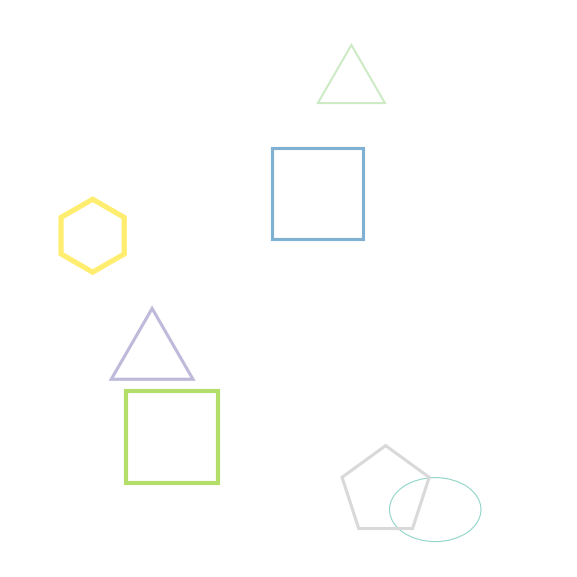[{"shape": "oval", "thickness": 0.5, "radius": 0.4, "center": [0.754, 0.117]}, {"shape": "triangle", "thickness": 1.5, "radius": 0.41, "center": [0.263, 0.383]}, {"shape": "square", "thickness": 1.5, "radius": 0.39, "center": [0.549, 0.664]}, {"shape": "square", "thickness": 2, "radius": 0.4, "center": [0.298, 0.243]}, {"shape": "pentagon", "thickness": 1.5, "radius": 0.4, "center": [0.668, 0.148]}, {"shape": "triangle", "thickness": 1, "radius": 0.34, "center": [0.608, 0.854]}, {"shape": "hexagon", "thickness": 2.5, "radius": 0.32, "center": [0.16, 0.591]}]